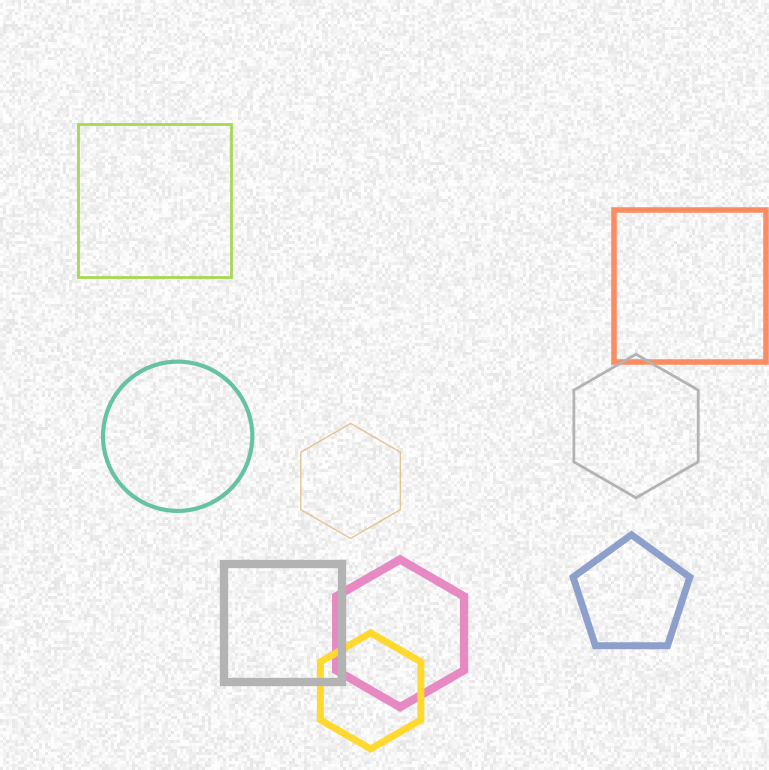[{"shape": "circle", "thickness": 1.5, "radius": 0.48, "center": [0.231, 0.433]}, {"shape": "square", "thickness": 2, "radius": 0.49, "center": [0.896, 0.628]}, {"shape": "pentagon", "thickness": 2.5, "radius": 0.4, "center": [0.82, 0.226]}, {"shape": "hexagon", "thickness": 3, "radius": 0.48, "center": [0.52, 0.178]}, {"shape": "square", "thickness": 1, "radius": 0.5, "center": [0.201, 0.74]}, {"shape": "hexagon", "thickness": 2.5, "radius": 0.38, "center": [0.481, 0.103]}, {"shape": "hexagon", "thickness": 0.5, "radius": 0.37, "center": [0.455, 0.375]}, {"shape": "hexagon", "thickness": 1, "radius": 0.47, "center": [0.826, 0.447]}, {"shape": "square", "thickness": 3, "radius": 0.38, "center": [0.367, 0.191]}]